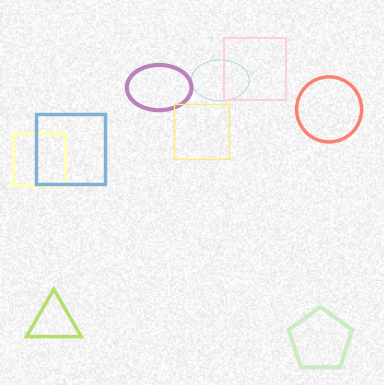[{"shape": "oval", "thickness": 0.5, "radius": 0.38, "center": [0.572, 0.791]}, {"shape": "square", "thickness": 2.5, "radius": 0.34, "center": [0.102, 0.587]}, {"shape": "circle", "thickness": 2.5, "radius": 0.42, "center": [0.855, 0.716]}, {"shape": "square", "thickness": 2.5, "radius": 0.45, "center": [0.183, 0.612]}, {"shape": "triangle", "thickness": 2.5, "radius": 0.41, "center": [0.14, 0.167]}, {"shape": "square", "thickness": 1.5, "radius": 0.4, "center": [0.663, 0.821]}, {"shape": "oval", "thickness": 3, "radius": 0.42, "center": [0.413, 0.773]}, {"shape": "pentagon", "thickness": 3, "radius": 0.43, "center": [0.832, 0.116]}, {"shape": "square", "thickness": 1, "radius": 0.36, "center": [0.523, 0.658]}]